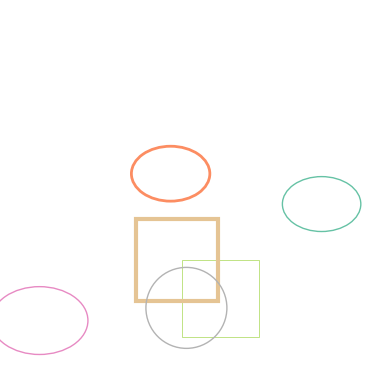[{"shape": "oval", "thickness": 1, "radius": 0.51, "center": [0.835, 0.47]}, {"shape": "oval", "thickness": 2, "radius": 0.51, "center": [0.443, 0.549]}, {"shape": "oval", "thickness": 1, "radius": 0.63, "center": [0.103, 0.167]}, {"shape": "square", "thickness": 0.5, "radius": 0.5, "center": [0.574, 0.225]}, {"shape": "square", "thickness": 3, "radius": 0.53, "center": [0.46, 0.325]}, {"shape": "circle", "thickness": 1, "radius": 0.53, "center": [0.484, 0.2]}]